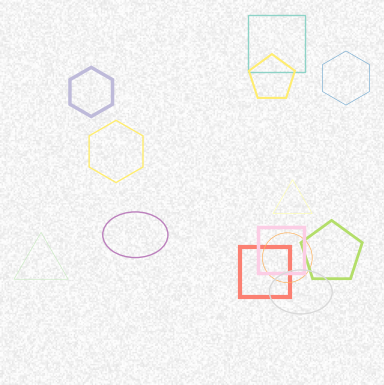[{"shape": "square", "thickness": 1, "radius": 0.37, "center": [0.718, 0.888]}, {"shape": "triangle", "thickness": 0.5, "radius": 0.29, "center": [0.76, 0.475]}, {"shape": "hexagon", "thickness": 2.5, "radius": 0.32, "center": [0.237, 0.761]}, {"shape": "square", "thickness": 3, "radius": 0.33, "center": [0.689, 0.293]}, {"shape": "hexagon", "thickness": 0.5, "radius": 0.35, "center": [0.899, 0.797]}, {"shape": "circle", "thickness": 0.5, "radius": 0.32, "center": [0.746, 0.331]}, {"shape": "pentagon", "thickness": 2, "radius": 0.42, "center": [0.861, 0.344]}, {"shape": "square", "thickness": 2.5, "radius": 0.3, "center": [0.729, 0.351]}, {"shape": "oval", "thickness": 1, "radius": 0.41, "center": [0.781, 0.242]}, {"shape": "oval", "thickness": 1, "radius": 0.42, "center": [0.352, 0.39]}, {"shape": "triangle", "thickness": 0.5, "radius": 0.41, "center": [0.107, 0.315]}, {"shape": "hexagon", "thickness": 1, "radius": 0.4, "center": [0.301, 0.607]}, {"shape": "pentagon", "thickness": 1.5, "radius": 0.31, "center": [0.706, 0.797]}]